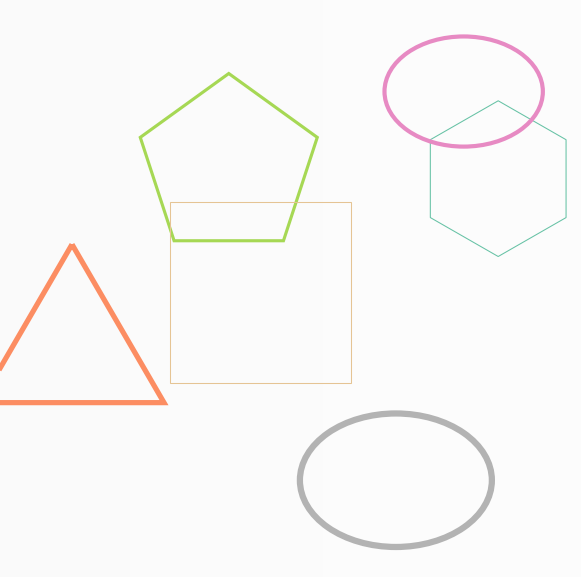[{"shape": "hexagon", "thickness": 0.5, "radius": 0.67, "center": [0.857, 0.69]}, {"shape": "triangle", "thickness": 2.5, "radius": 0.91, "center": [0.124, 0.393]}, {"shape": "oval", "thickness": 2, "radius": 0.68, "center": [0.798, 0.841]}, {"shape": "pentagon", "thickness": 1.5, "radius": 0.8, "center": [0.394, 0.712]}, {"shape": "square", "thickness": 0.5, "radius": 0.78, "center": [0.448, 0.492]}, {"shape": "oval", "thickness": 3, "radius": 0.83, "center": [0.681, 0.168]}]